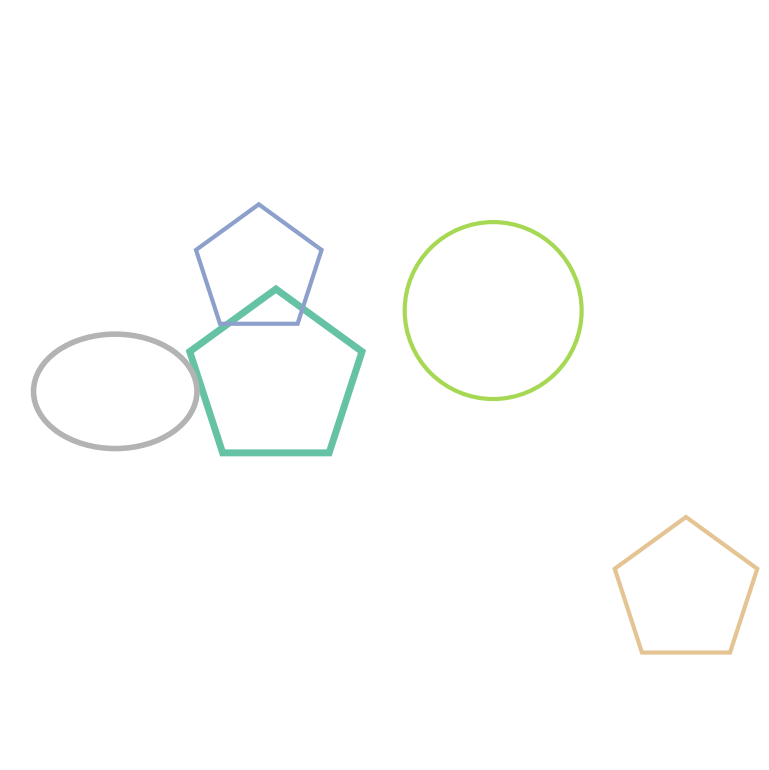[{"shape": "pentagon", "thickness": 2.5, "radius": 0.59, "center": [0.358, 0.507]}, {"shape": "pentagon", "thickness": 1.5, "radius": 0.43, "center": [0.336, 0.649]}, {"shape": "circle", "thickness": 1.5, "radius": 0.57, "center": [0.64, 0.597]}, {"shape": "pentagon", "thickness": 1.5, "radius": 0.49, "center": [0.891, 0.231]}, {"shape": "oval", "thickness": 2, "radius": 0.53, "center": [0.15, 0.492]}]